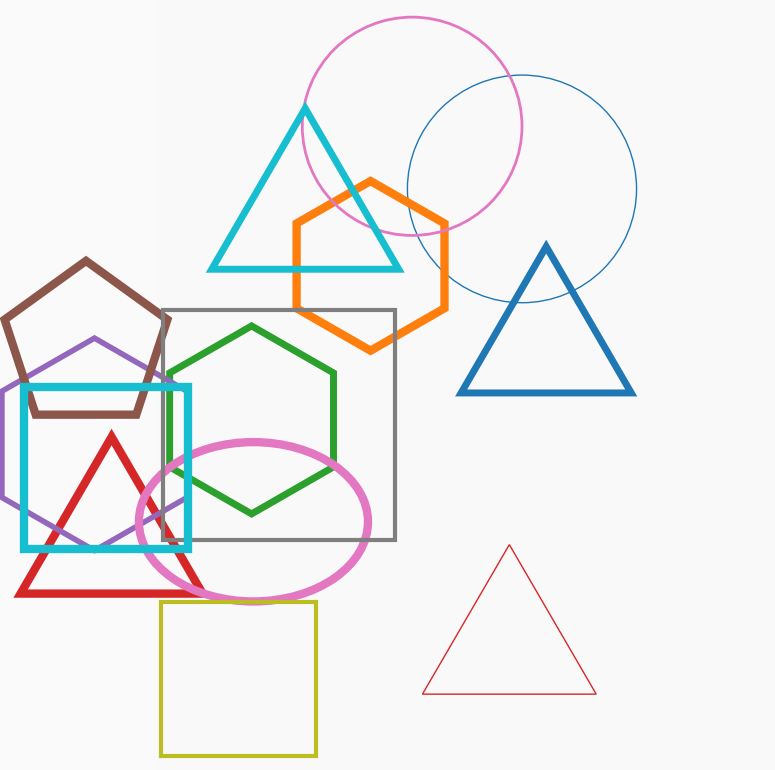[{"shape": "triangle", "thickness": 2.5, "radius": 0.63, "center": [0.705, 0.553]}, {"shape": "circle", "thickness": 0.5, "radius": 0.74, "center": [0.674, 0.755]}, {"shape": "hexagon", "thickness": 3, "radius": 0.55, "center": [0.478, 0.655]}, {"shape": "hexagon", "thickness": 2.5, "radius": 0.61, "center": [0.325, 0.455]}, {"shape": "triangle", "thickness": 3, "radius": 0.68, "center": [0.144, 0.297]}, {"shape": "triangle", "thickness": 0.5, "radius": 0.65, "center": [0.657, 0.163]}, {"shape": "hexagon", "thickness": 2, "radius": 0.69, "center": [0.122, 0.423]}, {"shape": "pentagon", "thickness": 3, "radius": 0.55, "center": [0.111, 0.551]}, {"shape": "oval", "thickness": 3, "radius": 0.74, "center": [0.327, 0.322]}, {"shape": "circle", "thickness": 1, "radius": 0.71, "center": [0.532, 0.836]}, {"shape": "square", "thickness": 1.5, "radius": 0.75, "center": [0.36, 0.448]}, {"shape": "square", "thickness": 1.5, "radius": 0.5, "center": [0.308, 0.118]}, {"shape": "triangle", "thickness": 2.5, "radius": 0.7, "center": [0.394, 0.72]}, {"shape": "square", "thickness": 3, "radius": 0.53, "center": [0.136, 0.392]}]